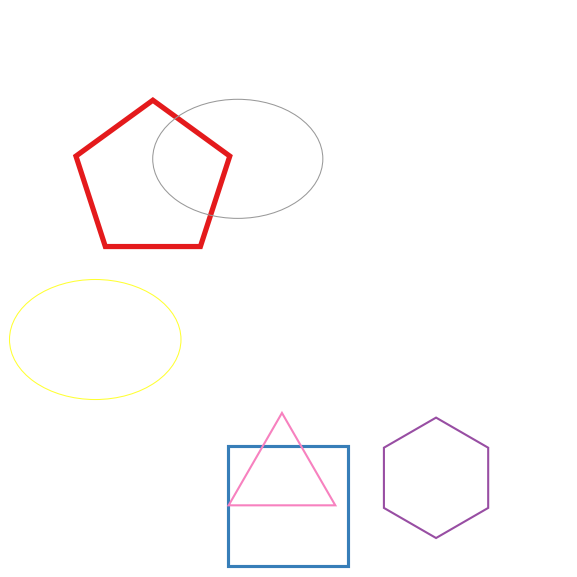[{"shape": "pentagon", "thickness": 2.5, "radius": 0.7, "center": [0.265, 0.686]}, {"shape": "square", "thickness": 1.5, "radius": 0.52, "center": [0.499, 0.123]}, {"shape": "hexagon", "thickness": 1, "radius": 0.52, "center": [0.755, 0.172]}, {"shape": "oval", "thickness": 0.5, "radius": 0.74, "center": [0.165, 0.411]}, {"shape": "triangle", "thickness": 1, "radius": 0.53, "center": [0.488, 0.177]}, {"shape": "oval", "thickness": 0.5, "radius": 0.74, "center": [0.412, 0.724]}]